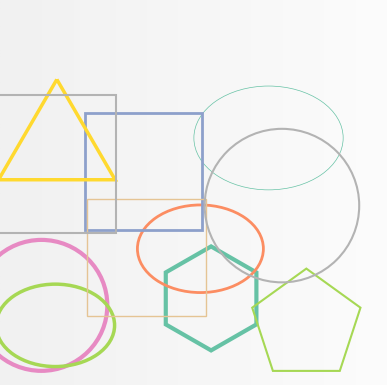[{"shape": "hexagon", "thickness": 3, "radius": 0.68, "center": [0.545, 0.225]}, {"shape": "oval", "thickness": 0.5, "radius": 0.96, "center": [0.693, 0.642]}, {"shape": "oval", "thickness": 2, "radius": 0.81, "center": [0.517, 0.354]}, {"shape": "square", "thickness": 2, "radius": 0.76, "center": [0.37, 0.554]}, {"shape": "circle", "thickness": 3, "radius": 0.85, "center": [0.107, 0.207]}, {"shape": "oval", "thickness": 2.5, "radius": 0.76, "center": [0.143, 0.155]}, {"shape": "pentagon", "thickness": 1.5, "radius": 0.73, "center": [0.791, 0.155]}, {"shape": "triangle", "thickness": 2.5, "radius": 0.87, "center": [0.147, 0.62]}, {"shape": "square", "thickness": 1, "radius": 0.76, "center": [0.378, 0.331]}, {"shape": "square", "thickness": 1.5, "radius": 0.9, "center": [0.119, 0.575]}, {"shape": "circle", "thickness": 1.5, "radius": 1.0, "center": [0.728, 0.466]}]